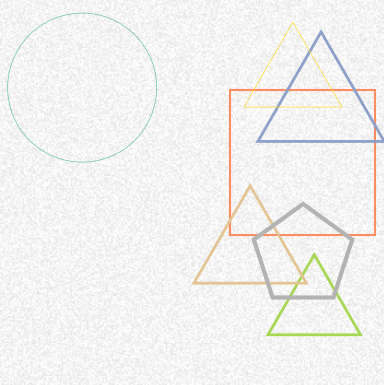[{"shape": "circle", "thickness": 0.5, "radius": 0.97, "center": [0.213, 0.772]}, {"shape": "square", "thickness": 1.5, "radius": 0.94, "center": [0.787, 0.577]}, {"shape": "triangle", "thickness": 2, "radius": 0.95, "center": [0.834, 0.727]}, {"shape": "triangle", "thickness": 2, "radius": 0.69, "center": [0.816, 0.2]}, {"shape": "triangle", "thickness": 0.5, "radius": 0.74, "center": [0.761, 0.795]}, {"shape": "triangle", "thickness": 2, "radius": 0.84, "center": [0.65, 0.349]}, {"shape": "pentagon", "thickness": 3, "radius": 0.67, "center": [0.787, 0.336]}]